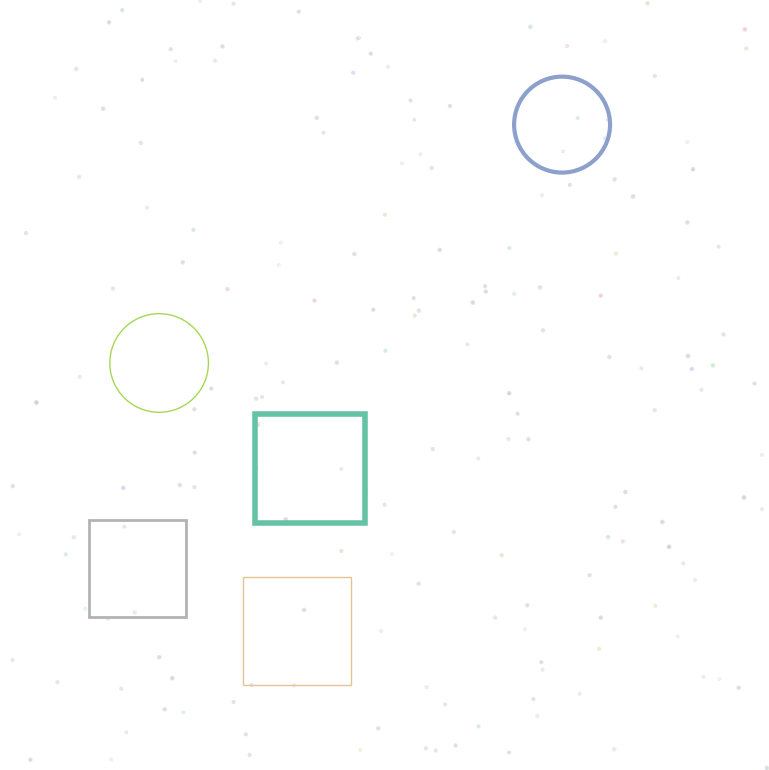[{"shape": "square", "thickness": 2, "radius": 0.36, "center": [0.403, 0.392]}, {"shape": "circle", "thickness": 1.5, "radius": 0.31, "center": [0.73, 0.838]}, {"shape": "circle", "thickness": 0.5, "radius": 0.32, "center": [0.207, 0.529]}, {"shape": "square", "thickness": 0.5, "radius": 0.35, "center": [0.386, 0.181]}, {"shape": "square", "thickness": 1, "radius": 0.31, "center": [0.178, 0.261]}]